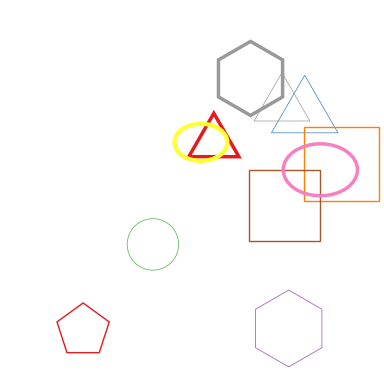[{"shape": "triangle", "thickness": 2.5, "radius": 0.38, "center": [0.555, 0.631]}, {"shape": "pentagon", "thickness": 1, "radius": 0.36, "center": [0.216, 0.142]}, {"shape": "triangle", "thickness": 0.5, "radius": 0.5, "center": [0.791, 0.705]}, {"shape": "circle", "thickness": 0.5, "radius": 0.33, "center": [0.397, 0.365]}, {"shape": "hexagon", "thickness": 0.5, "radius": 0.5, "center": [0.75, 0.147]}, {"shape": "square", "thickness": 1, "radius": 0.48, "center": [0.887, 0.574]}, {"shape": "oval", "thickness": 3, "radius": 0.34, "center": [0.522, 0.63]}, {"shape": "square", "thickness": 1, "radius": 0.46, "center": [0.739, 0.467]}, {"shape": "oval", "thickness": 2.5, "radius": 0.48, "center": [0.832, 0.559]}, {"shape": "hexagon", "thickness": 2.5, "radius": 0.48, "center": [0.651, 0.796]}, {"shape": "triangle", "thickness": 0.5, "radius": 0.42, "center": [0.732, 0.728]}]